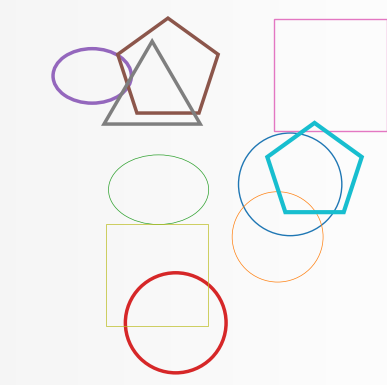[{"shape": "circle", "thickness": 1, "radius": 0.67, "center": [0.749, 0.521]}, {"shape": "circle", "thickness": 0.5, "radius": 0.59, "center": [0.716, 0.385]}, {"shape": "oval", "thickness": 0.5, "radius": 0.65, "center": [0.409, 0.507]}, {"shape": "circle", "thickness": 2.5, "radius": 0.65, "center": [0.453, 0.162]}, {"shape": "oval", "thickness": 2.5, "radius": 0.51, "center": [0.238, 0.803]}, {"shape": "pentagon", "thickness": 2.5, "radius": 0.68, "center": [0.433, 0.817]}, {"shape": "square", "thickness": 1, "radius": 0.73, "center": [0.854, 0.805]}, {"shape": "triangle", "thickness": 2.5, "radius": 0.72, "center": [0.393, 0.749]}, {"shape": "square", "thickness": 0.5, "radius": 0.66, "center": [0.405, 0.286]}, {"shape": "pentagon", "thickness": 3, "radius": 0.64, "center": [0.812, 0.553]}]